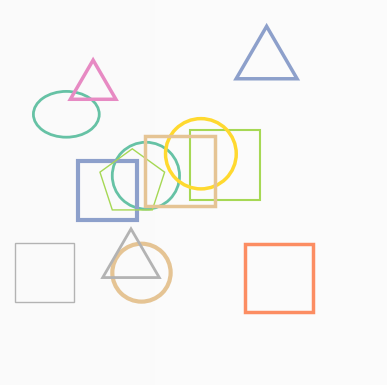[{"shape": "circle", "thickness": 2, "radius": 0.43, "center": [0.377, 0.544]}, {"shape": "oval", "thickness": 2, "radius": 0.42, "center": [0.171, 0.703]}, {"shape": "square", "thickness": 2.5, "radius": 0.44, "center": [0.719, 0.277]}, {"shape": "square", "thickness": 3, "radius": 0.38, "center": [0.278, 0.505]}, {"shape": "triangle", "thickness": 2.5, "radius": 0.45, "center": [0.688, 0.841]}, {"shape": "triangle", "thickness": 2.5, "radius": 0.34, "center": [0.24, 0.776]}, {"shape": "pentagon", "thickness": 1, "radius": 0.44, "center": [0.341, 0.526]}, {"shape": "square", "thickness": 1.5, "radius": 0.46, "center": [0.581, 0.573]}, {"shape": "circle", "thickness": 2.5, "radius": 0.46, "center": [0.518, 0.601]}, {"shape": "square", "thickness": 2.5, "radius": 0.45, "center": [0.464, 0.557]}, {"shape": "circle", "thickness": 3, "radius": 0.38, "center": [0.365, 0.292]}, {"shape": "triangle", "thickness": 2, "radius": 0.42, "center": [0.338, 0.321]}, {"shape": "square", "thickness": 1, "radius": 0.38, "center": [0.115, 0.292]}]